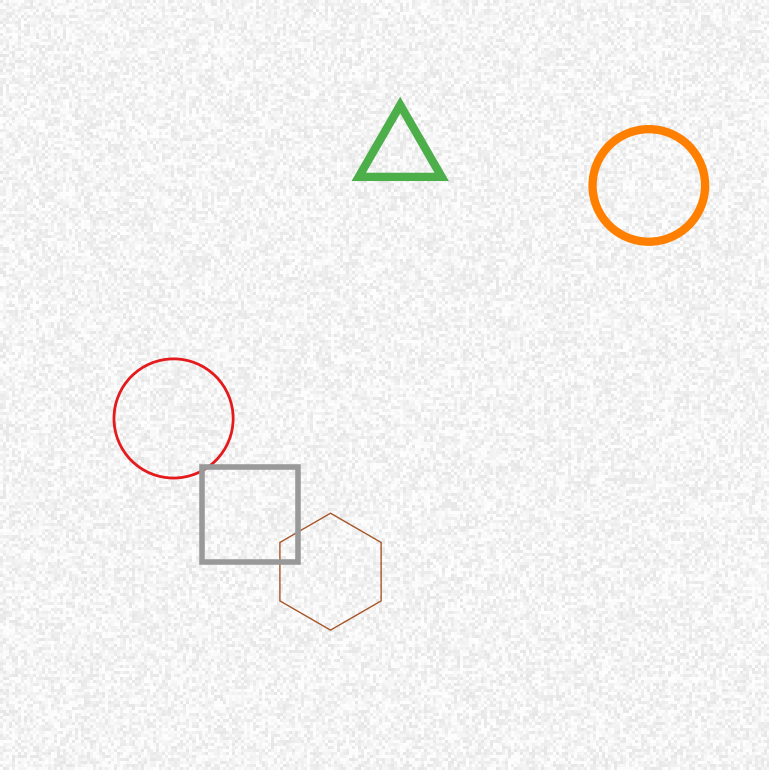[{"shape": "circle", "thickness": 1, "radius": 0.39, "center": [0.225, 0.457]}, {"shape": "triangle", "thickness": 3, "radius": 0.31, "center": [0.52, 0.801]}, {"shape": "circle", "thickness": 3, "radius": 0.37, "center": [0.843, 0.759]}, {"shape": "hexagon", "thickness": 0.5, "radius": 0.38, "center": [0.429, 0.258]}, {"shape": "square", "thickness": 2, "radius": 0.31, "center": [0.325, 0.332]}]